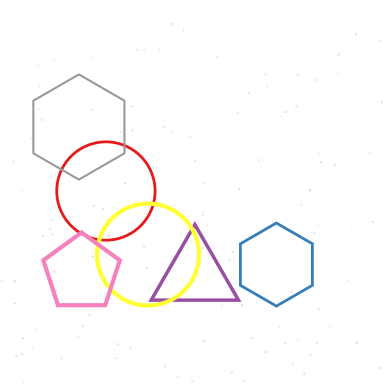[{"shape": "circle", "thickness": 2, "radius": 0.64, "center": [0.275, 0.504]}, {"shape": "hexagon", "thickness": 2, "radius": 0.54, "center": [0.718, 0.313]}, {"shape": "triangle", "thickness": 2.5, "radius": 0.65, "center": [0.506, 0.286]}, {"shape": "circle", "thickness": 3, "radius": 0.66, "center": [0.385, 0.339]}, {"shape": "pentagon", "thickness": 3, "radius": 0.52, "center": [0.212, 0.292]}, {"shape": "hexagon", "thickness": 1.5, "radius": 0.68, "center": [0.205, 0.67]}]